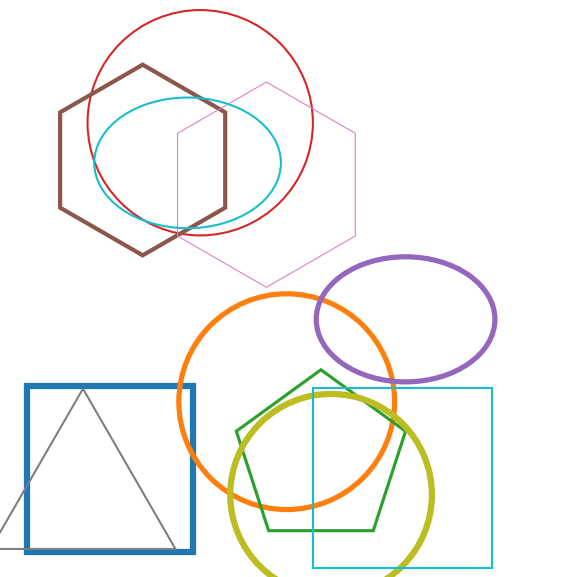[{"shape": "square", "thickness": 3, "radius": 0.72, "center": [0.191, 0.187]}, {"shape": "circle", "thickness": 2.5, "radius": 0.93, "center": [0.496, 0.304]}, {"shape": "pentagon", "thickness": 1.5, "radius": 0.77, "center": [0.556, 0.205]}, {"shape": "circle", "thickness": 1, "radius": 0.98, "center": [0.347, 0.787]}, {"shape": "oval", "thickness": 2.5, "radius": 0.77, "center": [0.702, 0.446]}, {"shape": "hexagon", "thickness": 2, "radius": 0.83, "center": [0.247, 0.722]}, {"shape": "hexagon", "thickness": 0.5, "radius": 0.89, "center": [0.461, 0.679]}, {"shape": "triangle", "thickness": 1, "radius": 0.92, "center": [0.144, 0.141]}, {"shape": "circle", "thickness": 3, "radius": 0.87, "center": [0.573, 0.142]}, {"shape": "square", "thickness": 1, "radius": 0.78, "center": [0.697, 0.171]}, {"shape": "oval", "thickness": 1, "radius": 0.81, "center": [0.325, 0.717]}]